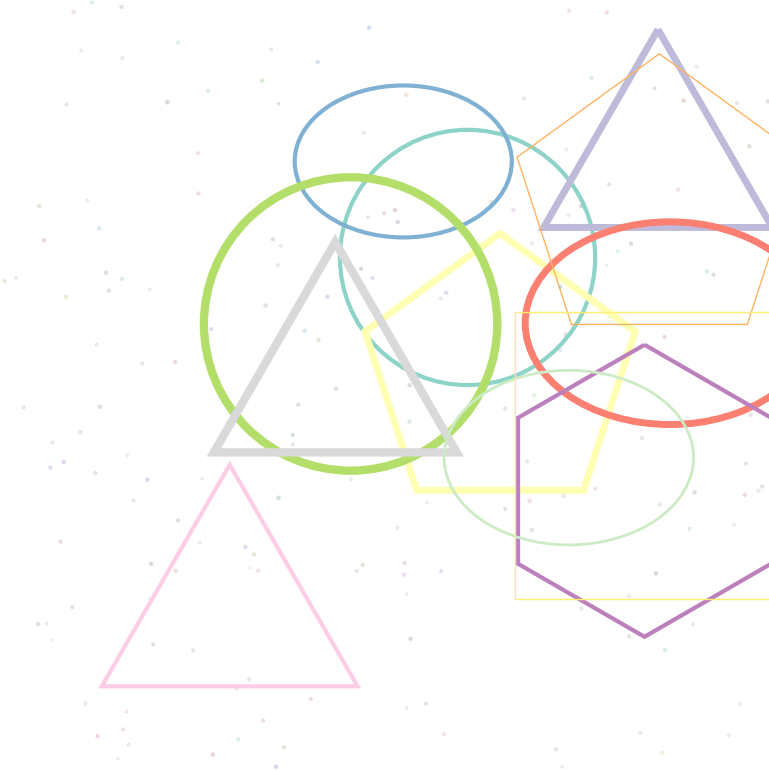[{"shape": "circle", "thickness": 1.5, "radius": 0.83, "center": [0.607, 0.666]}, {"shape": "pentagon", "thickness": 2.5, "radius": 0.92, "center": [0.649, 0.512]}, {"shape": "triangle", "thickness": 2.5, "radius": 0.86, "center": [0.854, 0.79]}, {"shape": "oval", "thickness": 2.5, "radius": 0.94, "center": [0.87, 0.58]}, {"shape": "oval", "thickness": 1.5, "radius": 0.7, "center": [0.524, 0.79]}, {"shape": "pentagon", "thickness": 0.5, "radius": 0.97, "center": [0.856, 0.736]}, {"shape": "circle", "thickness": 3, "radius": 0.95, "center": [0.455, 0.579]}, {"shape": "triangle", "thickness": 1.5, "radius": 0.96, "center": [0.298, 0.205]}, {"shape": "triangle", "thickness": 3, "radius": 0.91, "center": [0.435, 0.504]}, {"shape": "hexagon", "thickness": 1.5, "radius": 0.95, "center": [0.837, 0.363]}, {"shape": "oval", "thickness": 1, "radius": 0.81, "center": [0.739, 0.406]}, {"shape": "square", "thickness": 0.5, "radius": 0.93, "center": [0.855, 0.408]}]